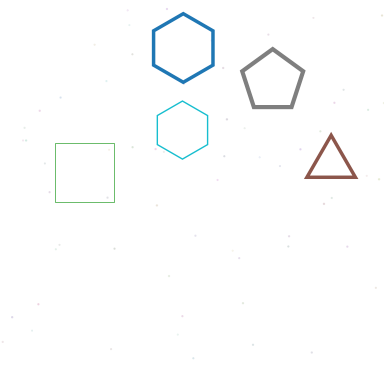[{"shape": "hexagon", "thickness": 2.5, "radius": 0.45, "center": [0.476, 0.875]}, {"shape": "square", "thickness": 0.5, "radius": 0.38, "center": [0.219, 0.553]}, {"shape": "triangle", "thickness": 2.5, "radius": 0.36, "center": [0.86, 0.576]}, {"shape": "pentagon", "thickness": 3, "radius": 0.42, "center": [0.708, 0.789]}, {"shape": "hexagon", "thickness": 1, "radius": 0.38, "center": [0.474, 0.662]}]